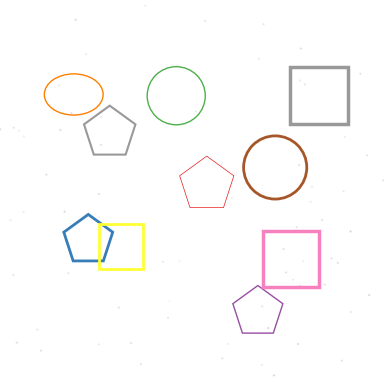[{"shape": "pentagon", "thickness": 0.5, "radius": 0.37, "center": [0.537, 0.521]}, {"shape": "pentagon", "thickness": 2, "radius": 0.33, "center": [0.229, 0.376]}, {"shape": "circle", "thickness": 1, "radius": 0.38, "center": [0.458, 0.751]}, {"shape": "pentagon", "thickness": 1, "radius": 0.34, "center": [0.67, 0.19]}, {"shape": "oval", "thickness": 1, "radius": 0.38, "center": [0.191, 0.755]}, {"shape": "square", "thickness": 2, "radius": 0.29, "center": [0.314, 0.36]}, {"shape": "circle", "thickness": 2, "radius": 0.41, "center": [0.715, 0.565]}, {"shape": "square", "thickness": 2.5, "radius": 0.36, "center": [0.756, 0.327]}, {"shape": "square", "thickness": 2.5, "radius": 0.37, "center": [0.828, 0.752]}, {"shape": "pentagon", "thickness": 1.5, "radius": 0.35, "center": [0.285, 0.655]}]